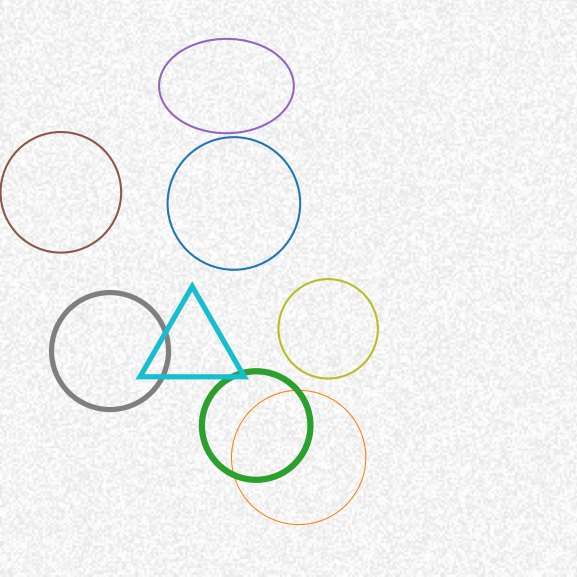[{"shape": "circle", "thickness": 1, "radius": 0.57, "center": [0.405, 0.647]}, {"shape": "circle", "thickness": 0.5, "radius": 0.58, "center": [0.517, 0.207]}, {"shape": "circle", "thickness": 3, "radius": 0.47, "center": [0.444, 0.262]}, {"shape": "oval", "thickness": 1, "radius": 0.58, "center": [0.392, 0.85]}, {"shape": "circle", "thickness": 1, "radius": 0.52, "center": [0.105, 0.666]}, {"shape": "circle", "thickness": 2.5, "radius": 0.51, "center": [0.191, 0.391]}, {"shape": "circle", "thickness": 1, "radius": 0.43, "center": [0.568, 0.43]}, {"shape": "triangle", "thickness": 2.5, "radius": 0.52, "center": [0.333, 0.399]}]